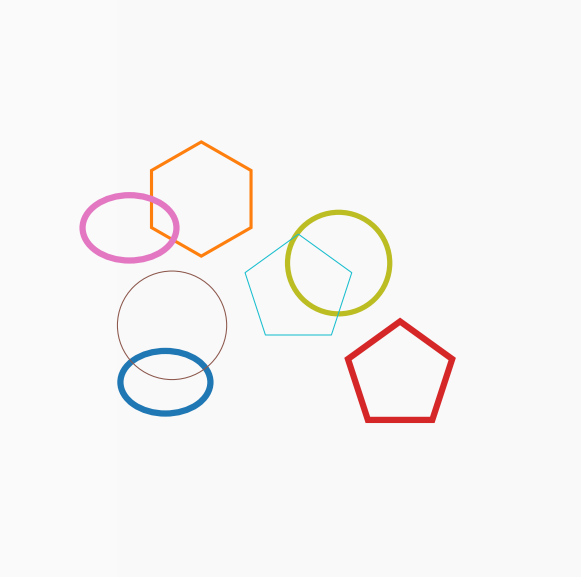[{"shape": "oval", "thickness": 3, "radius": 0.39, "center": [0.285, 0.337]}, {"shape": "hexagon", "thickness": 1.5, "radius": 0.49, "center": [0.346, 0.654]}, {"shape": "pentagon", "thickness": 3, "radius": 0.47, "center": [0.688, 0.348]}, {"shape": "circle", "thickness": 0.5, "radius": 0.47, "center": [0.296, 0.436]}, {"shape": "oval", "thickness": 3, "radius": 0.4, "center": [0.223, 0.605]}, {"shape": "circle", "thickness": 2.5, "radius": 0.44, "center": [0.583, 0.544]}, {"shape": "pentagon", "thickness": 0.5, "radius": 0.48, "center": [0.513, 0.497]}]